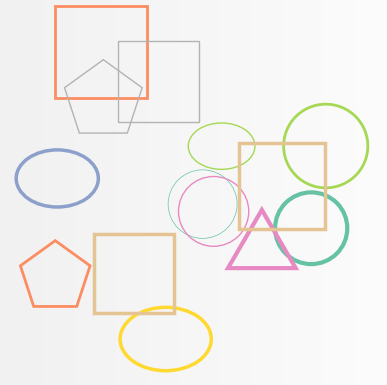[{"shape": "circle", "thickness": 3, "radius": 0.47, "center": [0.803, 0.407]}, {"shape": "circle", "thickness": 0.5, "radius": 0.45, "center": [0.523, 0.47]}, {"shape": "pentagon", "thickness": 2, "radius": 0.47, "center": [0.143, 0.28]}, {"shape": "square", "thickness": 2, "radius": 0.59, "center": [0.261, 0.864]}, {"shape": "oval", "thickness": 2.5, "radius": 0.53, "center": [0.148, 0.536]}, {"shape": "triangle", "thickness": 3, "radius": 0.5, "center": [0.676, 0.354]}, {"shape": "circle", "thickness": 1, "radius": 0.45, "center": [0.551, 0.451]}, {"shape": "oval", "thickness": 1, "radius": 0.43, "center": [0.572, 0.62]}, {"shape": "circle", "thickness": 2, "radius": 0.54, "center": [0.841, 0.621]}, {"shape": "oval", "thickness": 2.5, "radius": 0.59, "center": [0.428, 0.119]}, {"shape": "square", "thickness": 2.5, "radius": 0.56, "center": [0.728, 0.518]}, {"shape": "square", "thickness": 2.5, "radius": 0.51, "center": [0.345, 0.29]}, {"shape": "square", "thickness": 1, "radius": 0.52, "center": [0.408, 0.789]}, {"shape": "pentagon", "thickness": 1, "radius": 0.53, "center": [0.267, 0.74]}]